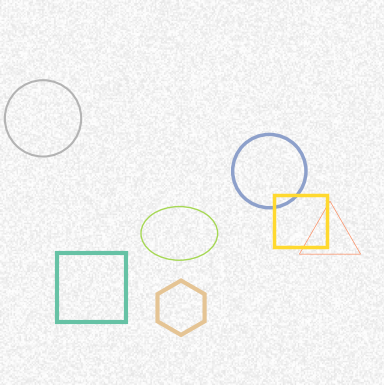[{"shape": "square", "thickness": 3, "radius": 0.45, "center": [0.237, 0.253]}, {"shape": "triangle", "thickness": 0.5, "radius": 0.46, "center": [0.857, 0.386]}, {"shape": "circle", "thickness": 2.5, "radius": 0.48, "center": [0.7, 0.556]}, {"shape": "oval", "thickness": 1, "radius": 0.5, "center": [0.466, 0.394]}, {"shape": "square", "thickness": 2.5, "radius": 0.34, "center": [0.781, 0.426]}, {"shape": "hexagon", "thickness": 3, "radius": 0.35, "center": [0.47, 0.201]}, {"shape": "circle", "thickness": 1.5, "radius": 0.5, "center": [0.112, 0.693]}]